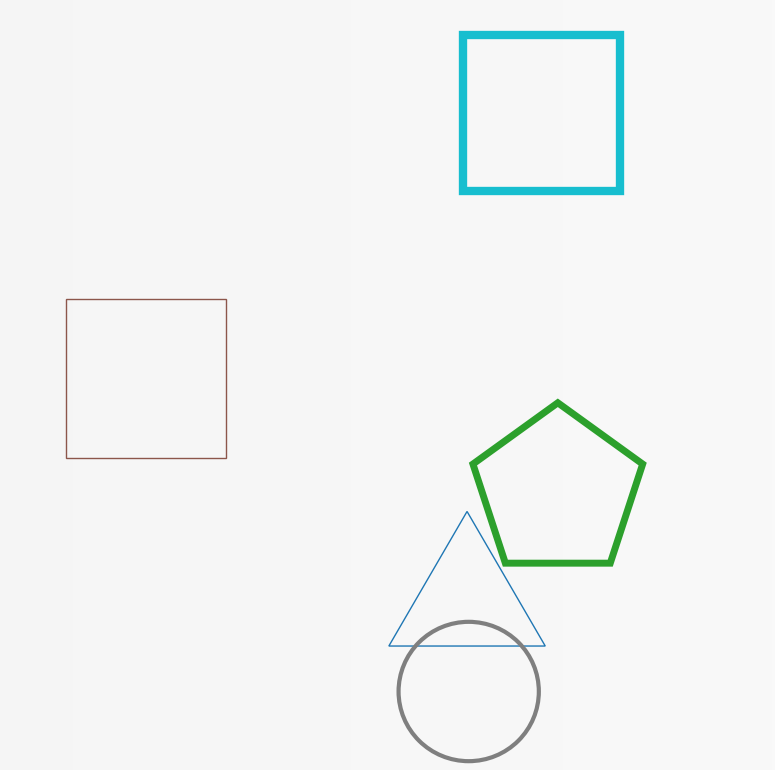[{"shape": "triangle", "thickness": 0.5, "radius": 0.58, "center": [0.603, 0.219]}, {"shape": "pentagon", "thickness": 2.5, "radius": 0.58, "center": [0.72, 0.362]}, {"shape": "square", "thickness": 0.5, "radius": 0.52, "center": [0.189, 0.509]}, {"shape": "circle", "thickness": 1.5, "radius": 0.45, "center": [0.605, 0.102]}, {"shape": "square", "thickness": 3, "radius": 0.51, "center": [0.699, 0.853]}]